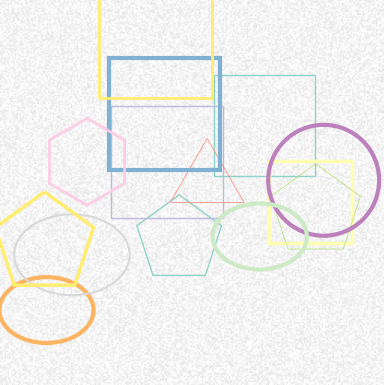[{"shape": "square", "thickness": 1, "radius": 0.66, "center": [0.687, 0.674]}, {"shape": "pentagon", "thickness": 1, "radius": 0.58, "center": [0.465, 0.378]}, {"shape": "square", "thickness": 2.5, "radius": 0.54, "center": [0.807, 0.475]}, {"shape": "square", "thickness": 1, "radius": 0.73, "center": [0.433, 0.58]}, {"shape": "triangle", "thickness": 0.5, "radius": 0.55, "center": [0.538, 0.53]}, {"shape": "square", "thickness": 3, "radius": 0.72, "center": [0.427, 0.704]}, {"shape": "oval", "thickness": 3, "radius": 0.61, "center": [0.121, 0.195]}, {"shape": "pentagon", "thickness": 0.5, "radius": 0.61, "center": [0.82, 0.452]}, {"shape": "hexagon", "thickness": 2, "radius": 0.56, "center": [0.226, 0.58]}, {"shape": "oval", "thickness": 1.5, "radius": 0.75, "center": [0.187, 0.338]}, {"shape": "circle", "thickness": 3, "radius": 0.72, "center": [0.841, 0.532]}, {"shape": "oval", "thickness": 3, "radius": 0.61, "center": [0.675, 0.386]}, {"shape": "pentagon", "thickness": 2.5, "radius": 0.67, "center": [0.116, 0.368]}, {"shape": "square", "thickness": 2, "radius": 0.73, "center": [0.403, 0.891]}]